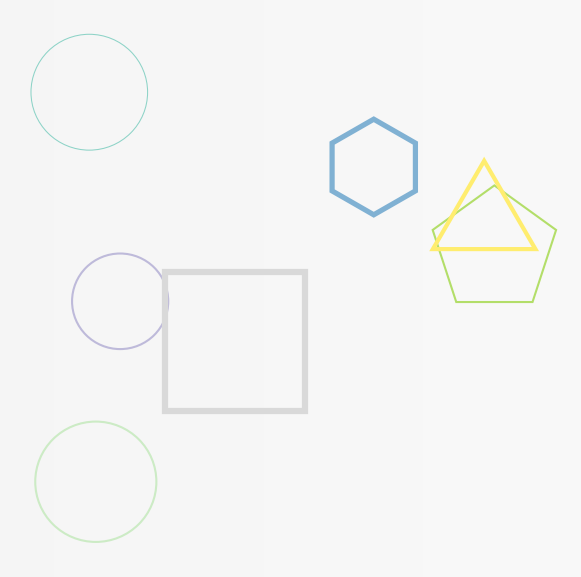[{"shape": "circle", "thickness": 0.5, "radius": 0.5, "center": [0.154, 0.839]}, {"shape": "circle", "thickness": 1, "radius": 0.41, "center": [0.207, 0.477]}, {"shape": "hexagon", "thickness": 2.5, "radius": 0.41, "center": [0.643, 0.71]}, {"shape": "pentagon", "thickness": 1, "radius": 0.56, "center": [0.851, 0.566]}, {"shape": "square", "thickness": 3, "radius": 0.6, "center": [0.404, 0.408]}, {"shape": "circle", "thickness": 1, "radius": 0.52, "center": [0.165, 0.165]}, {"shape": "triangle", "thickness": 2, "radius": 0.51, "center": [0.833, 0.619]}]